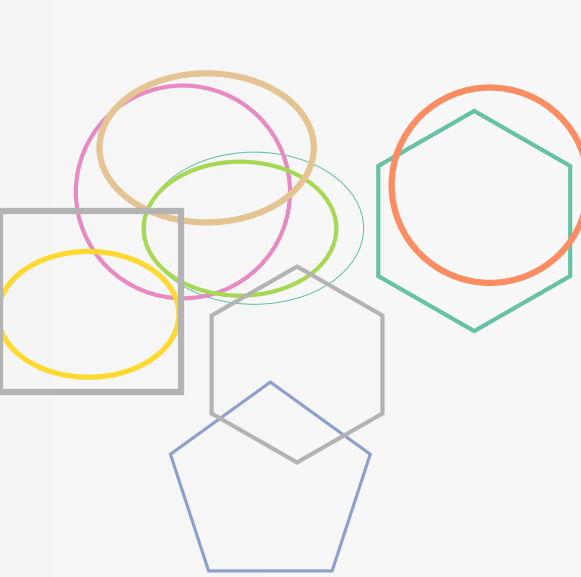[{"shape": "hexagon", "thickness": 2, "radius": 0.95, "center": [0.816, 0.616]}, {"shape": "oval", "thickness": 0.5, "radius": 0.94, "center": [0.437, 0.604]}, {"shape": "circle", "thickness": 3, "radius": 0.85, "center": [0.843, 0.678]}, {"shape": "pentagon", "thickness": 1.5, "radius": 0.9, "center": [0.465, 0.157]}, {"shape": "circle", "thickness": 2, "radius": 0.92, "center": [0.315, 0.667]}, {"shape": "oval", "thickness": 2, "radius": 0.83, "center": [0.413, 0.603]}, {"shape": "oval", "thickness": 2.5, "radius": 0.78, "center": [0.152, 0.455]}, {"shape": "oval", "thickness": 3, "radius": 0.92, "center": [0.356, 0.743]}, {"shape": "hexagon", "thickness": 2, "radius": 0.85, "center": [0.511, 0.368]}, {"shape": "square", "thickness": 3, "radius": 0.78, "center": [0.156, 0.477]}]